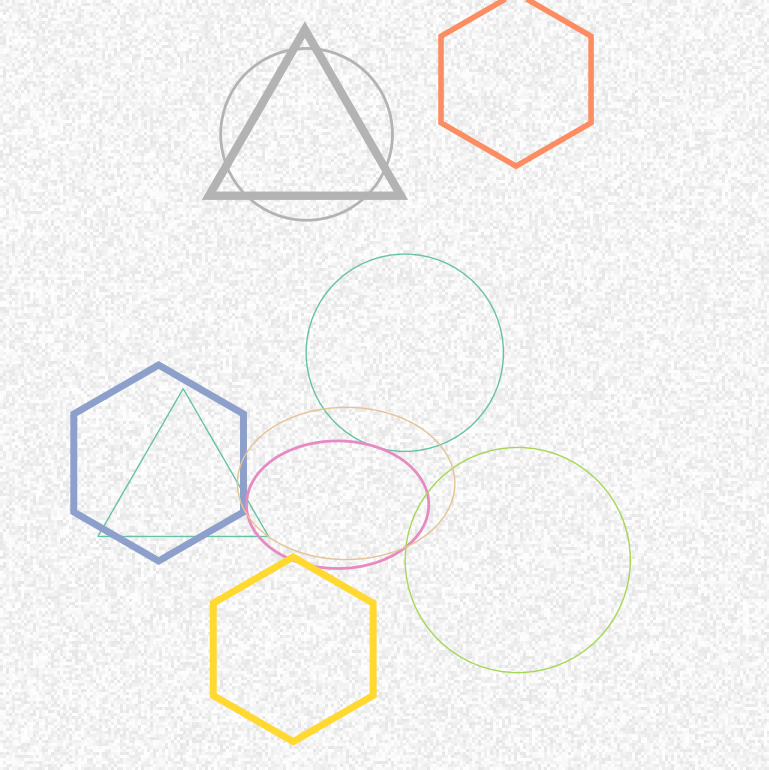[{"shape": "circle", "thickness": 0.5, "radius": 0.64, "center": [0.526, 0.542]}, {"shape": "triangle", "thickness": 0.5, "radius": 0.64, "center": [0.238, 0.367]}, {"shape": "hexagon", "thickness": 2, "radius": 0.56, "center": [0.67, 0.897]}, {"shape": "hexagon", "thickness": 2.5, "radius": 0.64, "center": [0.206, 0.399]}, {"shape": "oval", "thickness": 1, "radius": 0.59, "center": [0.438, 0.345]}, {"shape": "circle", "thickness": 0.5, "radius": 0.73, "center": [0.672, 0.273]}, {"shape": "hexagon", "thickness": 2.5, "radius": 0.6, "center": [0.381, 0.157]}, {"shape": "oval", "thickness": 0.5, "radius": 0.71, "center": [0.45, 0.372]}, {"shape": "circle", "thickness": 1, "radius": 0.56, "center": [0.398, 0.826]}, {"shape": "triangle", "thickness": 3, "radius": 0.72, "center": [0.396, 0.818]}]